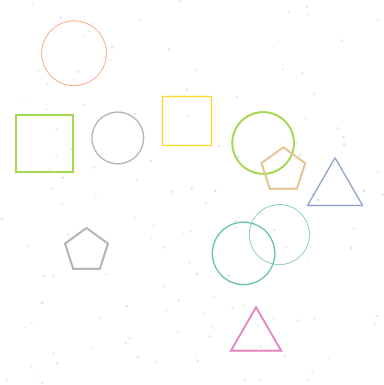[{"shape": "circle", "thickness": 0.5, "radius": 0.39, "center": [0.726, 0.391]}, {"shape": "circle", "thickness": 1, "radius": 0.41, "center": [0.633, 0.342]}, {"shape": "circle", "thickness": 0.5, "radius": 0.42, "center": [0.192, 0.862]}, {"shape": "triangle", "thickness": 1, "radius": 0.41, "center": [0.87, 0.508]}, {"shape": "triangle", "thickness": 1.5, "radius": 0.38, "center": [0.665, 0.127]}, {"shape": "circle", "thickness": 1.5, "radius": 0.4, "center": [0.684, 0.629]}, {"shape": "square", "thickness": 1.5, "radius": 0.37, "center": [0.115, 0.627]}, {"shape": "square", "thickness": 1, "radius": 0.32, "center": [0.484, 0.686]}, {"shape": "pentagon", "thickness": 1.5, "radius": 0.3, "center": [0.736, 0.558]}, {"shape": "circle", "thickness": 1, "radius": 0.34, "center": [0.306, 0.642]}, {"shape": "pentagon", "thickness": 1.5, "radius": 0.29, "center": [0.225, 0.349]}]